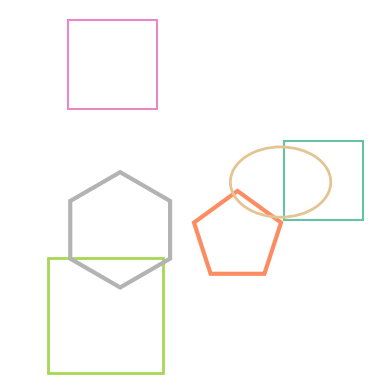[{"shape": "square", "thickness": 1.5, "radius": 0.51, "center": [0.841, 0.532]}, {"shape": "pentagon", "thickness": 3, "radius": 0.59, "center": [0.617, 0.385]}, {"shape": "square", "thickness": 1.5, "radius": 0.58, "center": [0.291, 0.831]}, {"shape": "square", "thickness": 2, "radius": 0.75, "center": [0.275, 0.18]}, {"shape": "oval", "thickness": 2, "radius": 0.65, "center": [0.729, 0.527]}, {"shape": "hexagon", "thickness": 3, "radius": 0.75, "center": [0.312, 0.403]}]